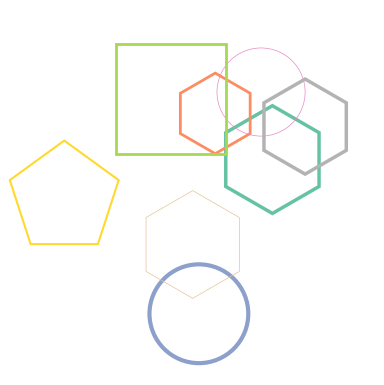[{"shape": "hexagon", "thickness": 2.5, "radius": 0.7, "center": [0.708, 0.586]}, {"shape": "hexagon", "thickness": 2, "radius": 0.52, "center": [0.559, 0.705]}, {"shape": "circle", "thickness": 3, "radius": 0.64, "center": [0.517, 0.185]}, {"shape": "circle", "thickness": 0.5, "radius": 0.57, "center": [0.678, 0.761]}, {"shape": "square", "thickness": 2, "radius": 0.71, "center": [0.443, 0.742]}, {"shape": "pentagon", "thickness": 1.5, "radius": 0.74, "center": [0.167, 0.486]}, {"shape": "hexagon", "thickness": 0.5, "radius": 0.7, "center": [0.501, 0.365]}, {"shape": "hexagon", "thickness": 2.5, "radius": 0.62, "center": [0.793, 0.671]}]